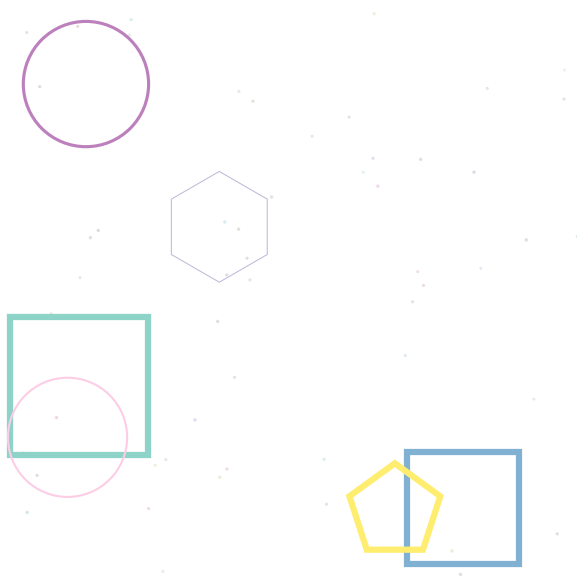[{"shape": "square", "thickness": 3, "radius": 0.6, "center": [0.137, 0.331]}, {"shape": "hexagon", "thickness": 0.5, "radius": 0.48, "center": [0.38, 0.606]}, {"shape": "square", "thickness": 3, "radius": 0.49, "center": [0.802, 0.12]}, {"shape": "circle", "thickness": 1, "radius": 0.52, "center": [0.117, 0.242]}, {"shape": "circle", "thickness": 1.5, "radius": 0.54, "center": [0.149, 0.854]}, {"shape": "pentagon", "thickness": 3, "radius": 0.41, "center": [0.684, 0.114]}]